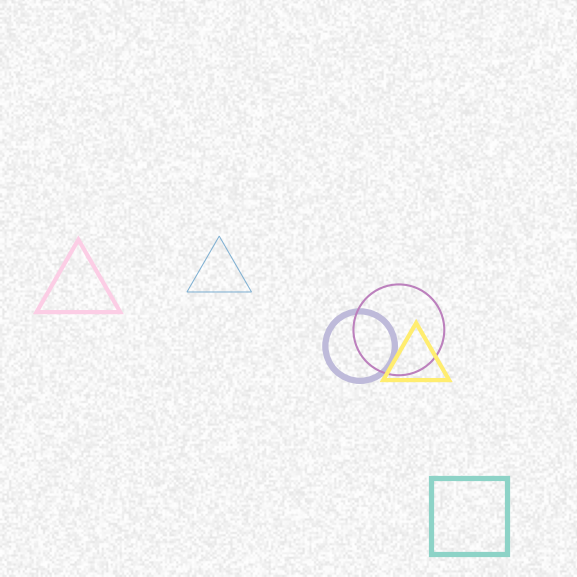[{"shape": "square", "thickness": 2.5, "radius": 0.33, "center": [0.812, 0.106]}, {"shape": "circle", "thickness": 3, "radius": 0.3, "center": [0.624, 0.4]}, {"shape": "triangle", "thickness": 0.5, "radius": 0.32, "center": [0.38, 0.526]}, {"shape": "triangle", "thickness": 2, "radius": 0.42, "center": [0.136, 0.501]}, {"shape": "circle", "thickness": 1, "radius": 0.39, "center": [0.691, 0.428]}, {"shape": "triangle", "thickness": 2, "radius": 0.33, "center": [0.721, 0.374]}]